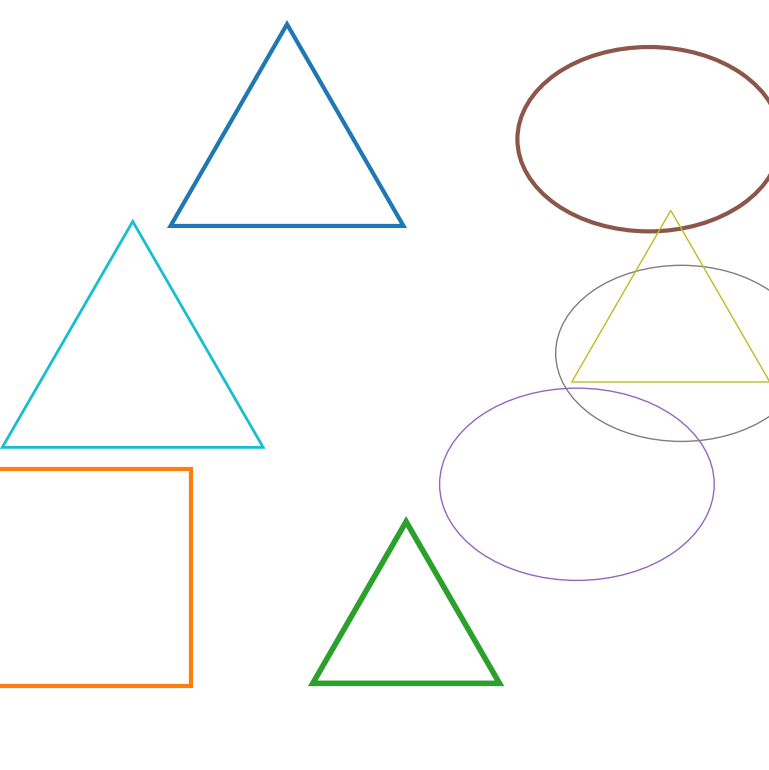[{"shape": "triangle", "thickness": 1.5, "radius": 0.87, "center": [0.373, 0.794]}, {"shape": "square", "thickness": 1.5, "radius": 0.7, "center": [0.108, 0.249]}, {"shape": "triangle", "thickness": 2, "radius": 0.7, "center": [0.527, 0.183]}, {"shape": "oval", "thickness": 0.5, "radius": 0.89, "center": [0.749, 0.371]}, {"shape": "oval", "thickness": 1.5, "radius": 0.86, "center": [0.843, 0.819]}, {"shape": "oval", "thickness": 0.5, "radius": 0.82, "center": [0.885, 0.541]}, {"shape": "triangle", "thickness": 0.5, "radius": 0.74, "center": [0.871, 0.578]}, {"shape": "triangle", "thickness": 1, "radius": 0.98, "center": [0.172, 0.517]}]